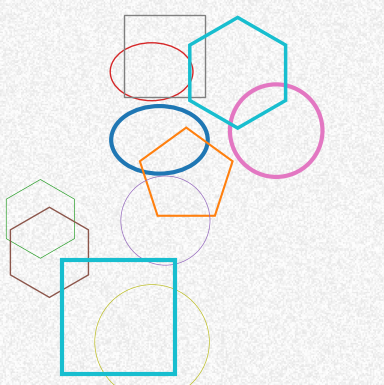[{"shape": "oval", "thickness": 3, "radius": 0.63, "center": [0.414, 0.637]}, {"shape": "pentagon", "thickness": 1.5, "radius": 0.63, "center": [0.484, 0.542]}, {"shape": "hexagon", "thickness": 0.5, "radius": 0.51, "center": [0.105, 0.431]}, {"shape": "oval", "thickness": 1, "radius": 0.54, "center": [0.394, 0.814]}, {"shape": "circle", "thickness": 0.5, "radius": 0.58, "center": [0.43, 0.427]}, {"shape": "hexagon", "thickness": 1, "radius": 0.59, "center": [0.128, 0.345]}, {"shape": "circle", "thickness": 3, "radius": 0.6, "center": [0.717, 0.661]}, {"shape": "square", "thickness": 1, "radius": 0.53, "center": [0.427, 0.854]}, {"shape": "circle", "thickness": 0.5, "radius": 0.74, "center": [0.395, 0.112]}, {"shape": "square", "thickness": 3, "radius": 0.74, "center": [0.308, 0.176]}, {"shape": "hexagon", "thickness": 2.5, "radius": 0.72, "center": [0.617, 0.811]}]